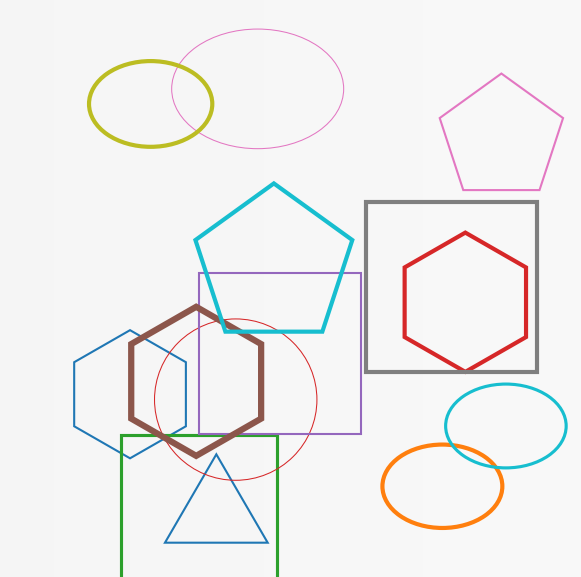[{"shape": "hexagon", "thickness": 1, "radius": 0.55, "center": [0.224, 0.316]}, {"shape": "triangle", "thickness": 1, "radius": 0.51, "center": [0.372, 0.11]}, {"shape": "oval", "thickness": 2, "radius": 0.52, "center": [0.761, 0.157]}, {"shape": "square", "thickness": 1.5, "radius": 0.67, "center": [0.343, 0.112]}, {"shape": "circle", "thickness": 0.5, "radius": 0.7, "center": [0.406, 0.307]}, {"shape": "hexagon", "thickness": 2, "radius": 0.6, "center": [0.801, 0.476]}, {"shape": "square", "thickness": 1, "radius": 0.7, "center": [0.482, 0.387]}, {"shape": "hexagon", "thickness": 3, "radius": 0.65, "center": [0.338, 0.339]}, {"shape": "pentagon", "thickness": 1, "radius": 0.56, "center": [0.863, 0.76]}, {"shape": "oval", "thickness": 0.5, "radius": 0.74, "center": [0.443, 0.845]}, {"shape": "square", "thickness": 2, "radius": 0.74, "center": [0.777, 0.502]}, {"shape": "oval", "thickness": 2, "radius": 0.53, "center": [0.259, 0.819]}, {"shape": "oval", "thickness": 1.5, "radius": 0.52, "center": [0.87, 0.262]}, {"shape": "pentagon", "thickness": 2, "radius": 0.71, "center": [0.471, 0.54]}]